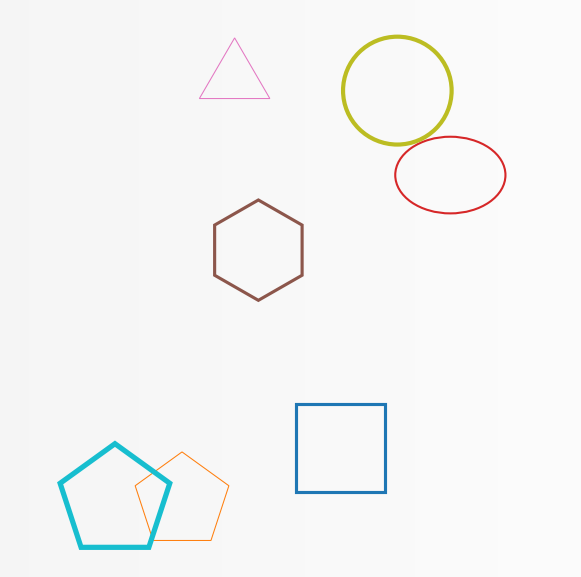[{"shape": "square", "thickness": 1.5, "radius": 0.38, "center": [0.586, 0.224]}, {"shape": "pentagon", "thickness": 0.5, "radius": 0.42, "center": [0.313, 0.132]}, {"shape": "oval", "thickness": 1, "radius": 0.47, "center": [0.775, 0.696]}, {"shape": "hexagon", "thickness": 1.5, "radius": 0.43, "center": [0.445, 0.566]}, {"shape": "triangle", "thickness": 0.5, "radius": 0.35, "center": [0.404, 0.863]}, {"shape": "circle", "thickness": 2, "radius": 0.47, "center": [0.684, 0.842]}, {"shape": "pentagon", "thickness": 2.5, "radius": 0.5, "center": [0.198, 0.132]}]